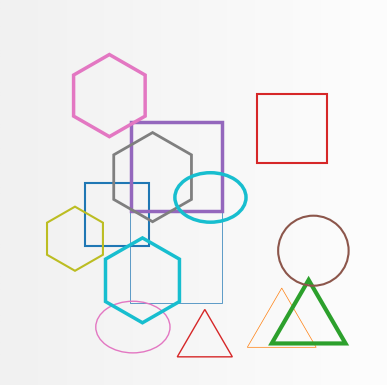[{"shape": "square", "thickness": 0.5, "radius": 0.6, "center": [0.454, 0.331]}, {"shape": "square", "thickness": 1.5, "radius": 0.41, "center": [0.301, 0.443]}, {"shape": "triangle", "thickness": 0.5, "radius": 0.51, "center": [0.727, 0.149]}, {"shape": "triangle", "thickness": 3, "radius": 0.55, "center": [0.796, 0.163]}, {"shape": "triangle", "thickness": 1, "radius": 0.41, "center": [0.529, 0.114]}, {"shape": "square", "thickness": 1.5, "radius": 0.45, "center": [0.753, 0.666]}, {"shape": "square", "thickness": 2.5, "radius": 0.58, "center": [0.456, 0.568]}, {"shape": "circle", "thickness": 1.5, "radius": 0.45, "center": [0.809, 0.349]}, {"shape": "oval", "thickness": 1, "radius": 0.48, "center": [0.343, 0.15]}, {"shape": "hexagon", "thickness": 2.5, "radius": 0.53, "center": [0.282, 0.752]}, {"shape": "hexagon", "thickness": 2, "radius": 0.58, "center": [0.394, 0.54]}, {"shape": "hexagon", "thickness": 1.5, "radius": 0.42, "center": [0.193, 0.38]}, {"shape": "oval", "thickness": 2.5, "radius": 0.46, "center": [0.543, 0.487]}, {"shape": "hexagon", "thickness": 2.5, "radius": 0.55, "center": [0.368, 0.272]}]